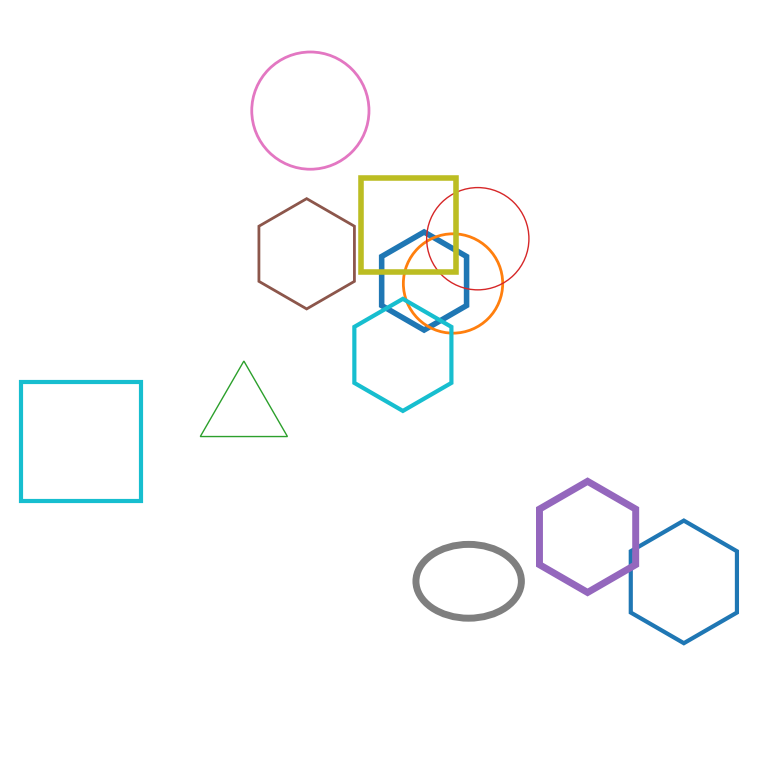[{"shape": "hexagon", "thickness": 1.5, "radius": 0.4, "center": [0.888, 0.244]}, {"shape": "hexagon", "thickness": 2, "radius": 0.32, "center": [0.551, 0.635]}, {"shape": "circle", "thickness": 1, "radius": 0.32, "center": [0.588, 0.632]}, {"shape": "triangle", "thickness": 0.5, "radius": 0.33, "center": [0.317, 0.466]}, {"shape": "circle", "thickness": 0.5, "radius": 0.33, "center": [0.621, 0.69]}, {"shape": "hexagon", "thickness": 2.5, "radius": 0.36, "center": [0.763, 0.303]}, {"shape": "hexagon", "thickness": 1, "radius": 0.36, "center": [0.398, 0.67]}, {"shape": "circle", "thickness": 1, "radius": 0.38, "center": [0.403, 0.856]}, {"shape": "oval", "thickness": 2.5, "radius": 0.34, "center": [0.609, 0.245]}, {"shape": "square", "thickness": 2, "radius": 0.31, "center": [0.531, 0.708]}, {"shape": "square", "thickness": 1.5, "radius": 0.39, "center": [0.105, 0.427]}, {"shape": "hexagon", "thickness": 1.5, "radius": 0.36, "center": [0.523, 0.539]}]